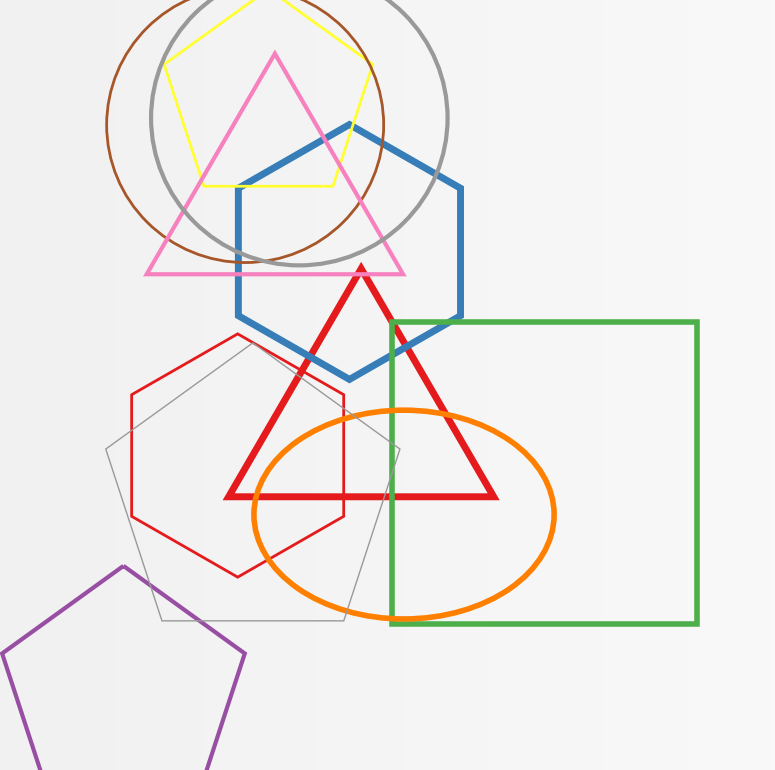[{"shape": "hexagon", "thickness": 1, "radius": 0.79, "center": [0.307, 0.408]}, {"shape": "triangle", "thickness": 2.5, "radius": 0.99, "center": [0.466, 0.454]}, {"shape": "hexagon", "thickness": 2.5, "radius": 0.83, "center": [0.451, 0.673]}, {"shape": "square", "thickness": 2, "radius": 0.98, "center": [0.702, 0.385]}, {"shape": "pentagon", "thickness": 1.5, "radius": 0.82, "center": [0.159, 0.1]}, {"shape": "oval", "thickness": 2, "radius": 0.97, "center": [0.521, 0.332]}, {"shape": "pentagon", "thickness": 1, "radius": 0.71, "center": [0.346, 0.873]}, {"shape": "circle", "thickness": 1, "radius": 0.89, "center": [0.316, 0.838]}, {"shape": "triangle", "thickness": 1.5, "radius": 0.96, "center": [0.355, 0.739]}, {"shape": "pentagon", "thickness": 0.5, "radius": 1.0, "center": [0.326, 0.355]}, {"shape": "circle", "thickness": 1.5, "radius": 0.96, "center": [0.386, 0.847]}]